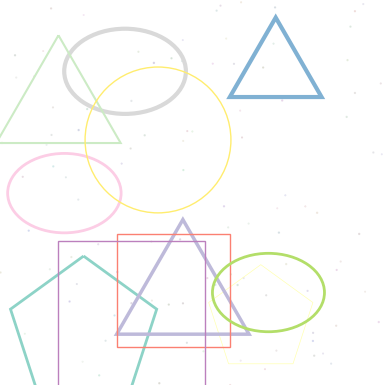[{"shape": "pentagon", "thickness": 2, "radius": 1.0, "center": [0.217, 0.135]}, {"shape": "pentagon", "thickness": 0.5, "radius": 0.71, "center": [0.677, 0.17]}, {"shape": "triangle", "thickness": 2.5, "radius": 0.99, "center": [0.475, 0.231]}, {"shape": "square", "thickness": 1, "radius": 0.74, "center": [0.451, 0.245]}, {"shape": "triangle", "thickness": 3, "radius": 0.69, "center": [0.716, 0.817]}, {"shape": "oval", "thickness": 2, "radius": 0.73, "center": [0.697, 0.24]}, {"shape": "oval", "thickness": 2, "radius": 0.74, "center": [0.167, 0.498]}, {"shape": "oval", "thickness": 3, "radius": 0.79, "center": [0.325, 0.815]}, {"shape": "square", "thickness": 1, "radius": 0.95, "center": [0.342, 0.184]}, {"shape": "triangle", "thickness": 1.5, "radius": 0.93, "center": [0.152, 0.722]}, {"shape": "circle", "thickness": 1, "radius": 0.95, "center": [0.41, 0.636]}]